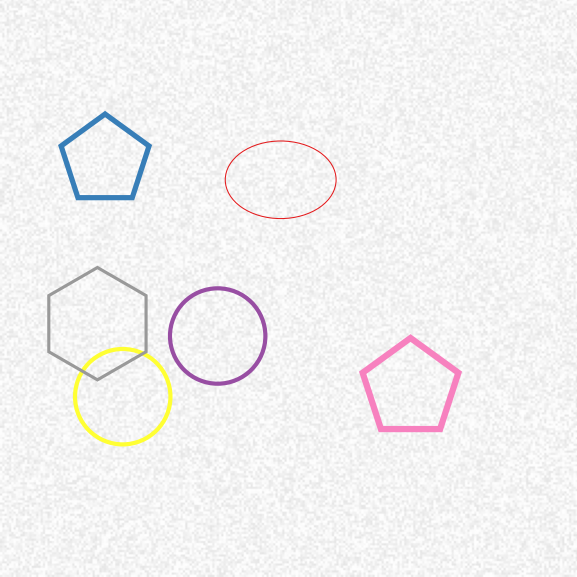[{"shape": "oval", "thickness": 0.5, "radius": 0.48, "center": [0.486, 0.688]}, {"shape": "pentagon", "thickness": 2.5, "radius": 0.4, "center": [0.182, 0.722]}, {"shape": "circle", "thickness": 2, "radius": 0.41, "center": [0.377, 0.417]}, {"shape": "circle", "thickness": 2, "radius": 0.41, "center": [0.213, 0.312]}, {"shape": "pentagon", "thickness": 3, "radius": 0.44, "center": [0.711, 0.327]}, {"shape": "hexagon", "thickness": 1.5, "radius": 0.49, "center": [0.169, 0.439]}]